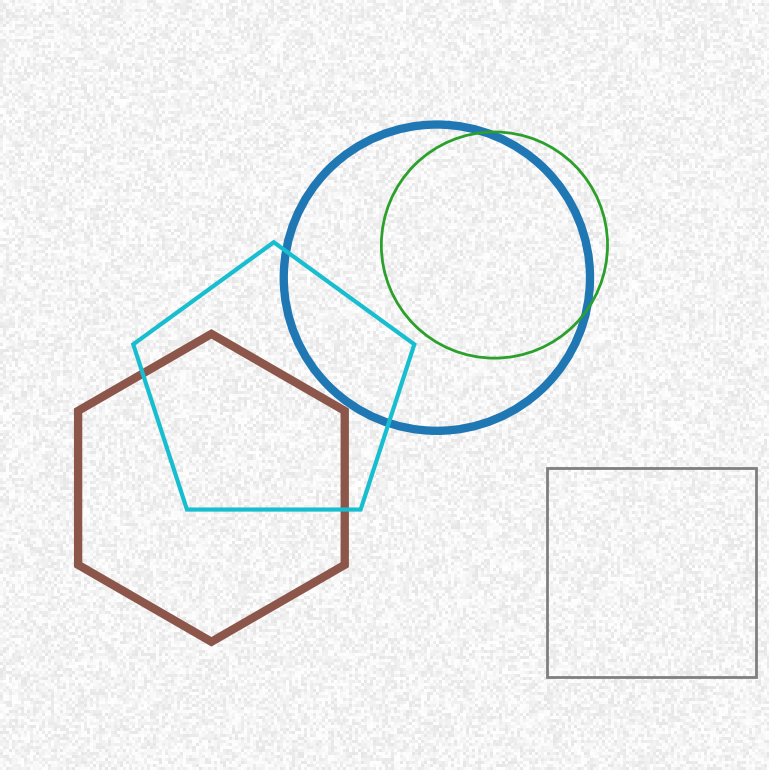[{"shape": "circle", "thickness": 3, "radius": 0.99, "center": [0.567, 0.639]}, {"shape": "circle", "thickness": 1, "radius": 0.73, "center": [0.642, 0.682]}, {"shape": "hexagon", "thickness": 3, "radius": 1.0, "center": [0.275, 0.366]}, {"shape": "square", "thickness": 1, "radius": 0.68, "center": [0.846, 0.257]}, {"shape": "pentagon", "thickness": 1.5, "radius": 0.96, "center": [0.356, 0.494]}]